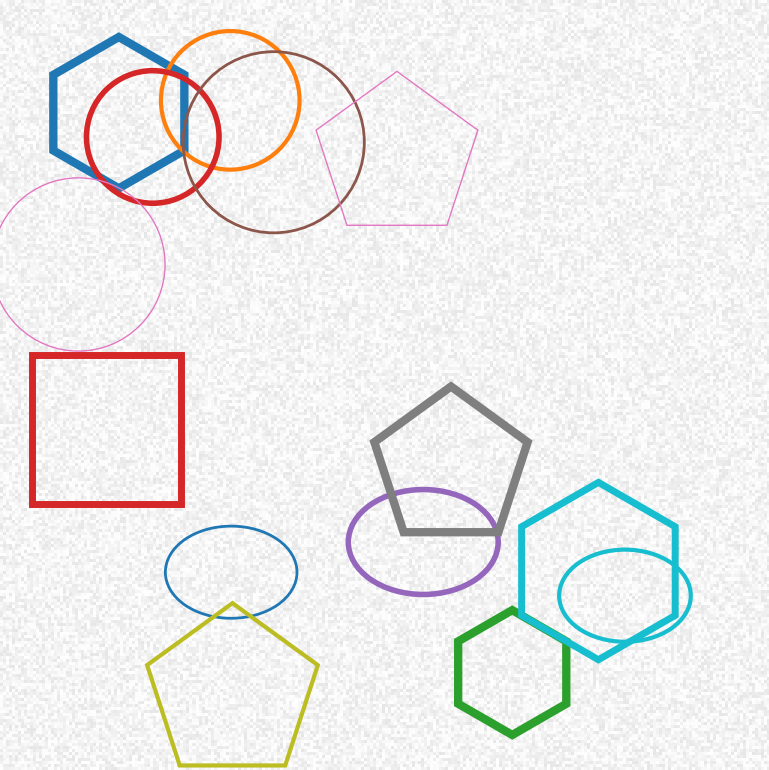[{"shape": "hexagon", "thickness": 3, "radius": 0.49, "center": [0.154, 0.854]}, {"shape": "oval", "thickness": 1, "radius": 0.43, "center": [0.3, 0.257]}, {"shape": "circle", "thickness": 1.5, "radius": 0.45, "center": [0.299, 0.87]}, {"shape": "hexagon", "thickness": 3, "radius": 0.41, "center": [0.665, 0.127]}, {"shape": "square", "thickness": 2.5, "radius": 0.48, "center": [0.138, 0.442]}, {"shape": "circle", "thickness": 2, "radius": 0.43, "center": [0.198, 0.822]}, {"shape": "oval", "thickness": 2, "radius": 0.49, "center": [0.55, 0.296]}, {"shape": "circle", "thickness": 1, "radius": 0.59, "center": [0.356, 0.815]}, {"shape": "circle", "thickness": 0.5, "radius": 0.56, "center": [0.102, 0.657]}, {"shape": "pentagon", "thickness": 0.5, "radius": 0.55, "center": [0.516, 0.797]}, {"shape": "pentagon", "thickness": 3, "radius": 0.52, "center": [0.586, 0.393]}, {"shape": "pentagon", "thickness": 1.5, "radius": 0.58, "center": [0.302, 0.1]}, {"shape": "oval", "thickness": 1.5, "radius": 0.43, "center": [0.812, 0.226]}, {"shape": "hexagon", "thickness": 2.5, "radius": 0.58, "center": [0.777, 0.258]}]